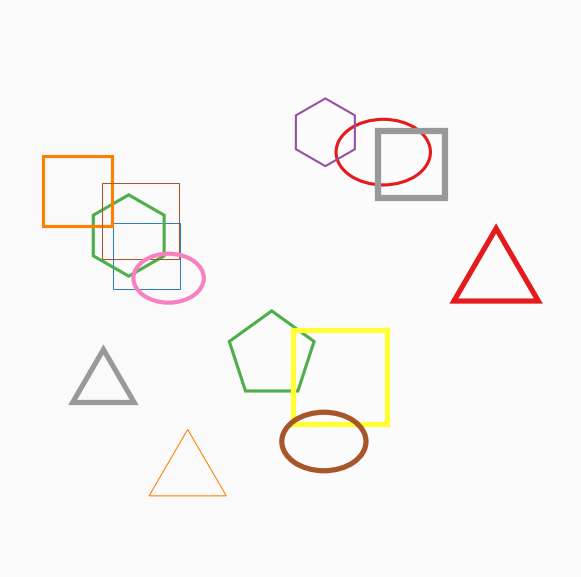[{"shape": "oval", "thickness": 1.5, "radius": 0.41, "center": [0.659, 0.736]}, {"shape": "triangle", "thickness": 2.5, "radius": 0.42, "center": [0.854, 0.52]}, {"shape": "square", "thickness": 0.5, "radius": 0.29, "center": [0.252, 0.556]}, {"shape": "hexagon", "thickness": 1.5, "radius": 0.35, "center": [0.221, 0.591]}, {"shape": "pentagon", "thickness": 1.5, "radius": 0.38, "center": [0.467, 0.384]}, {"shape": "hexagon", "thickness": 1, "radius": 0.29, "center": [0.56, 0.77]}, {"shape": "square", "thickness": 1.5, "radius": 0.3, "center": [0.133, 0.668]}, {"shape": "triangle", "thickness": 0.5, "radius": 0.38, "center": [0.323, 0.179]}, {"shape": "square", "thickness": 2.5, "radius": 0.41, "center": [0.585, 0.346]}, {"shape": "oval", "thickness": 2.5, "radius": 0.36, "center": [0.557, 0.235]}, {"shape": "square", "thickness": 0.5, "radius": 0.33, "center": [0.242, 0.616]}, {"shape": "oval", "thickness": 2, "radius": 0.3, "center": [0.29, 0.517]}, {"shape": "triangle", "thickness": 2.5, "radius": 0.31, "center": [0.178, 0.333]}, {"shape": "square", "thickness": 3, "radius": 0.29, "center": [0.708, 0.714]}]